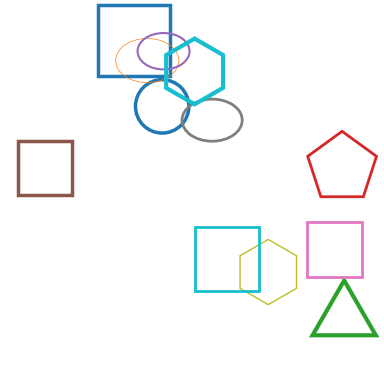[{"shape": "square", "thickness": 2.5, "radius": 0.46, "center": [0.348, 0.895]}, {"shape": "circle", "thickness": 2.5, "radius": 0.35, "center": [0.421, 0.724]}, {"shape": "oval", "thickness": 0.5, "radius": 0.41, "center": [0.383, 0.843]}, {"shape": "triangle", "thickness": 3, "radius": 0.47, "center": [0.894, 0.177]}, {"shape": "pentagon", "thickness": 2, "radius": 0.47, "center": [0.889, 0.565]}, {"shape": "oval", "thickness": 1.5, "radius": 0.34, "center": [0.425, 0.867]}, {"shape": "square", "thickness": 2.5, "radius": 0.35, "center": [0.118, 0.565]}, {"shape": "square", "thickness": 2, "radius": 0.36, "center": [0.869, 0.351]}, {"shape": "oval", "thickness": 2, "radius": 0.39, "center": [0.551, 0.688]}, {"shape": "hexagon", "thickness": 1, "radius": 0.42, "center": [0.697, 0.293]}, {"shape": "square", "thickness": 2, "radius": 0.41, "center": [0.589, 0.327]}, {"shape": "hexagon", "thickness": 3, "radius": 0.43, "center": [0.505, 0.814]}]